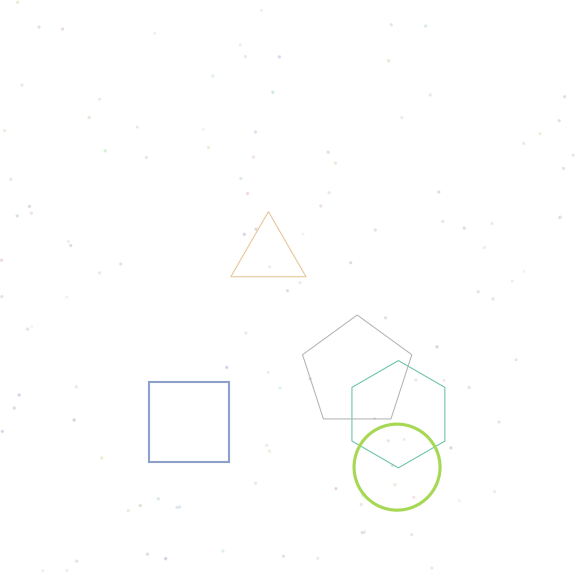[{"shape": "hexagon", "thickness": 0.5, "radius": 0.46, "center": [0.69, 0.282]}, {"shape": "square", "thickness": 1, "radius": 0.35, "center": [0.327, 0.268]}, {"shape": "circle", "thickness": 1.5, "radius": 0.37, "center": [0.688, 0.19]}, {"shape": "triangle", "thickness": 0.5, "radius": 0.38, "center": [0.465, 0.558]}, {"shape": "pentagon", "thickness": 0.5, "radius": 0.5, "center": [0.618, 0.354]}]